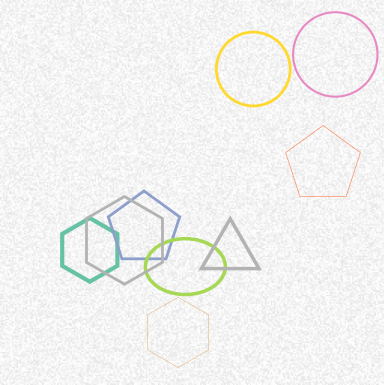[{"shape": "hexagon", "thickness": 3, "radius": 0.41, "center": [0.233, 0.351]}, {"shape": "pentagon", "thickness": 0.5, "radius": 0.51, "center": [0.839, 0.572]}, {"shape": "pentagon", "thickness": 2, "radius": 0.49, "center": [0.374, 0.407]}, {"shape": "circle", "thickness": 1.5, "radius": 0.55, "center": [0.871, 0.859]}, {"shape": "oval", "thickness": 2.5, "radius": 0.52, "center": [0.481, 0.308]}, {"shape": "circle", "thickness": 2, "radius": 0.48, "center": [0.658, 0.821]}, {"shape": "hexagon", "thickness": 0.5, "radius": 0.46, "center": [0.463, 0.137]}, {"shape": "hexagon", "thickness": 2, "radius": 0.57, "center": [0.323, 0.376]}, {"shape": "triangle", "thickness": 2.5, "radius": 0.43, "center": [0.598, 0.345]}]